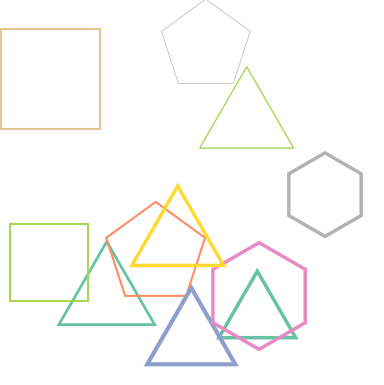[{"shape": "triangle", "thickness": 2, "radius": 0.72, "center": [0.277, 0.229]}, {"shape": "triangle", "thickness": 2.5, "radius": 0.58, "center": [0.668, 0.18]}, {"shape": "pentagon", "thickness": 1.5, "radius": 0.67, "center": [0.404, 0.341]}, {"shape": "triangle", "thickness": 3, "radius": 0.66, "center": [0.497, 0.12]}, {"shape": "hexagon", "thickness": 2.5, "radius": 0.69, "center": [0.673, 0.231]}, {"shape": "square", "thickness": 1.5, "radius": 0.5, "center": [0.127, 0.318]}, {"shape": "triangle", "thickness": 1, "radius": 0.71, "center": [0.641, 0.686]}, {"shape": "triangle", "thickness": 2.5, "radius": 0.69, "center": [0.462, 0.379]}, {"shape": "square", "thickness": 1.5, "radius": 0.64, "center": [0.13, 0.795]}, {"shape": "pentagon", "thickness": 0.5, "radius": 0.61, "center": [0.535, 0.881]}, {"shape": "hexagon", "thickness": 2.5, "radius": 0.54, "center": [0.844, 0.494]}]